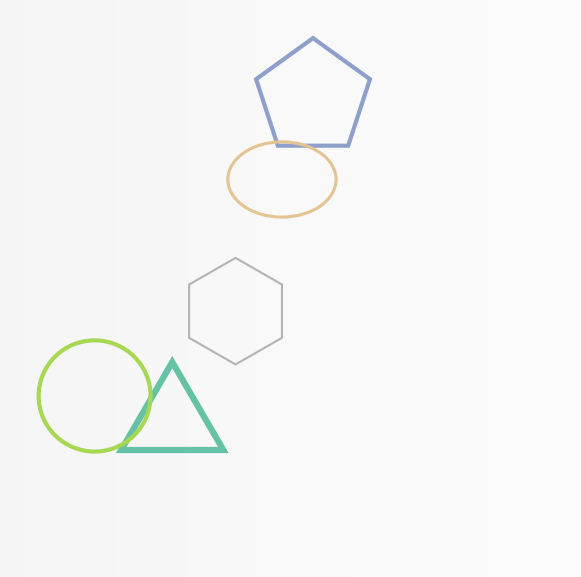[{"shape": "triangle", "thickness": 3, "radius": 0.51, "center": [0.296, 0.271]}, {"shape": "pentagon", "thickness": 2, "radius": 0.51, "center": [0.539, 0.83]}, {"shape": "circle", "thickness": 2, "radius": 0.48, "center": [0.163, 0.313]}, {"shape": "oval", "thickness": 1.5, "radius": 0.47, "center": [0.485, 0.688]}, {"shape": "hexagon", "thickness": 1, "radius": 0.46, "center": [0.405, 0.46]}]